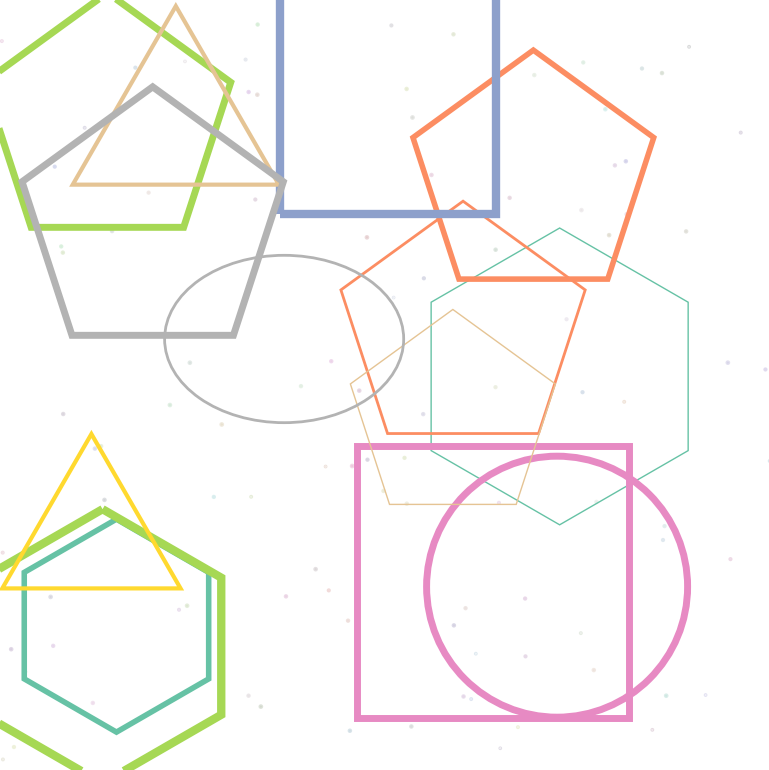[{"shape": "hexagon", "thickness": 0.5, "radius": 0.96, "center": [0.727, 0.511]}, {"shape": "hexagon", "thickness": 2, "radius": 0.69, "center": [0.151, 0.187]}, {"shape": "pentagon", "thickness": 2, "radius": 0.82, "center": [0.693, 0.771]}, {"shape": "pentagon", "thickness": 1, "radius": 0.83, "center": [0.601, 0.572]}, {"shape": "square", "thickness": 3, "radius": 0.7, "center": [0.504, 0.863]}, {"shape": "square", "thickness": 2.5, "radius": 0.88, "center": [0.64, 0.244]}, {"shape": "circle", "thickness": 2.5, "radius": 0.85, "center": [0.724, 0.238]}, {"shape": "hexagon", "thickness": 3, "radius": 0.89, "center": [0.133, 0.161]}, {"shape": "pentagon", "thickness": 2.5, "radius": 0.84, "center": [0.139, 0.841]}, {"shape": "triangle", "thickness": 1.5, "radius": 0.67, "center": [0.119, 0.303]}, {"shape": "pentagon", "thickness": 0.5, "radius": 0.7, "center": [0.588, 0.458]}, {"shape": "triangle", "thickness": 1.5, "radius": 0.77, "center": [0.228, 0.837]}, {"shape": "pentagon", "thickness": 2.5, "radius": 0.89, "center": [0.198, 0.709]}, {"shape": "oval", "thickness": 1, "radius": 0.78, "center": [0.369, 0.56]}]